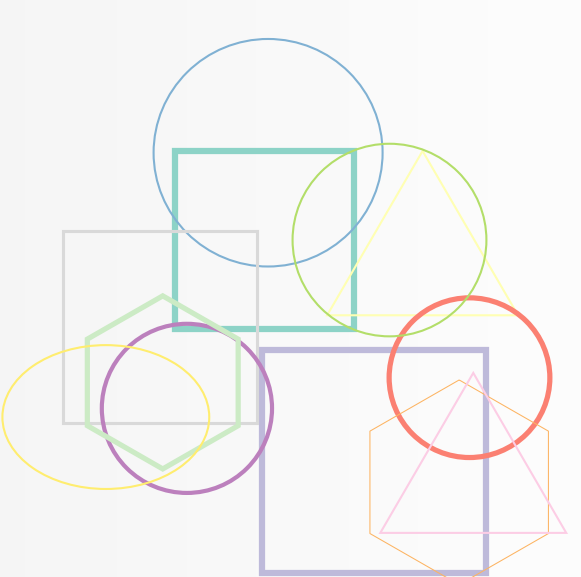[{"shape": "square", "thickness": 3, "radius": 0.77, "center": [0.455, 0.584]}, {"shape": "triangle", "thickness": 1, "radius": 0.95, "center": [0.727, 0.548]}, {"shape": "square", "thickness": 3, "radius": 0.96, "center": [0.643, 0.2]}, {"shape": "circle", "thickness": 2.5, "radius": 0.69, "center": [0.808, 0.345]}, {"shape": "circle", "thickness": 1, "radius": 0.98, "center": [0.461, 0.735]}, {"shape": "hexagon", "thickness": 0.5, "radius": 0.89, "center": [0.79, 0.164]}, {"shape": "circle", "thickness": 1, "radius": 0.83, "center": [0.67, 0.583]}, {"shape": "triangle", "thickness": 1, "radius": 0.92, "center": [0.814, 0.169]}, {"shape": "square", "thickness": 1.5, "radius": 0.83, "center": [0.275, 0.433]}, {"shape": "circle", "thickness": 2, "radius": 0.73, "center": [0.322, 0.292]}, {"shape": "hexagon", "thickness": 2.5, "radius": 0.75, "center": [0.28, 0.337]}, {"shape": "oval", "thickness": 1, "radius": 0.89, "center": [0.182, 0.277]}]